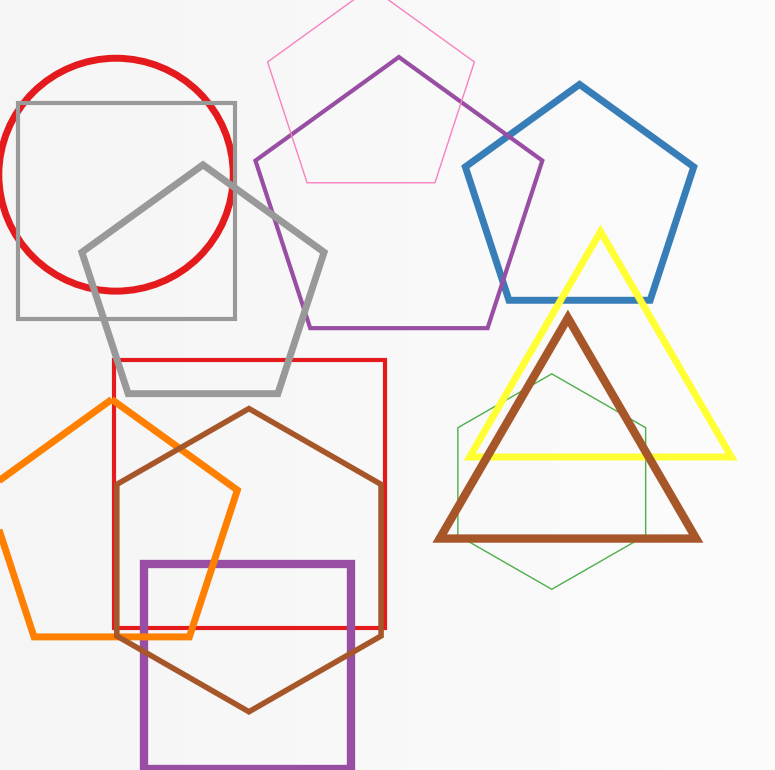[{"shape": "circle", "thickness": 2.5, "radius": 0.76, "center": [0.15, 0.773]}, {"shape": "square", "thickness": 1.5, "radius": 0.87, "center": [0.322, 0.358]}, {"shape": "pentagon", "thickness": 2.5, "radius": 0.77, "center": [0.748, 0.735]}, {"shape": "hexagon", "thickness": 0.5, "radius": 0.7, "center": [0.712, 0.375]}, {"shape": "pentagon", "thickness": 1.5, "radius": 0.97, "center": [0.515, 0.731]}, {"shape": "square", "thickness": 3, "radius": 0.67, "center": [0.32, 0.135]}, {"shape": "pentagon", "thickness": 2.5, "radius": 0.85, "center": [0.144, 0.311]}, {"shape": "triangle", "thickness": 2.5, "radius": 0.98, "center": [0.775, 0.504]}, {"shape": "hexagon", "thickness": 2, "radius": 0.98, "center": [0.321, 0.273]}, {"shape": "triangle", "thickness": 3, "radius": 0.96, "center": [0.733, 0.396]}, {"shape": "pentagon", "thickness": 0.5, "radius": 0.7, "center": [0.479, 0.876]}, {"shape": "square", "thickness": 1.5, "radius": 0.7, "center": [0.163, 0.726]}, {"shape": "pentagon", "thickness": 2.5, "radius": 0.82, "center": [0.262, 0.622]}]